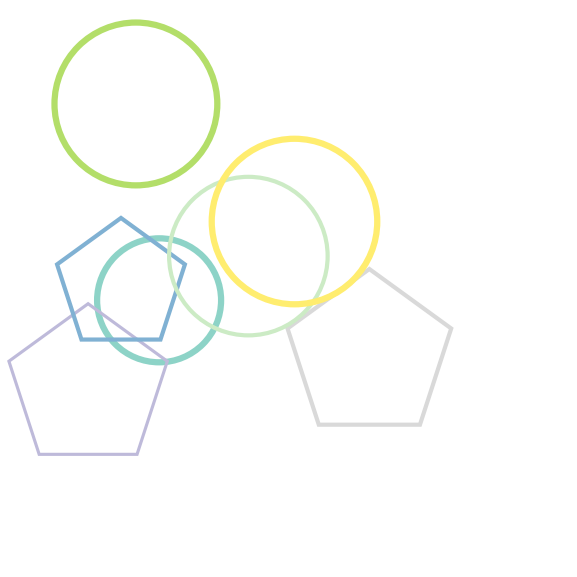[{"shape": "circle", "thickness": 3, "radius": 0.54, "center": [0.275, 0.479]}, {"shape": "pentagon", "thickness": 1.5, "radius": 0.72, "center": [0.153, 0.329]}, {"shape": "pentagon", "thickness": 2, "radius": 0.58, "center": [0.209, 0.505]}, {"shape": "circle", "thickness": 3, "radius": 0.7, "center": [0.235, 0.819]}, {"shape": "pentagon", "thickness": 2, "radius": 0.75, "center": [0.64, 0.384]}, {"shape": "circle", "thickness": 2, "radius": 0.69, "center": [0.43, 0.556]}, {"shape": "circle", "thickness": 3, "radius": 0.72, "center": [0.51, 0.616]}]